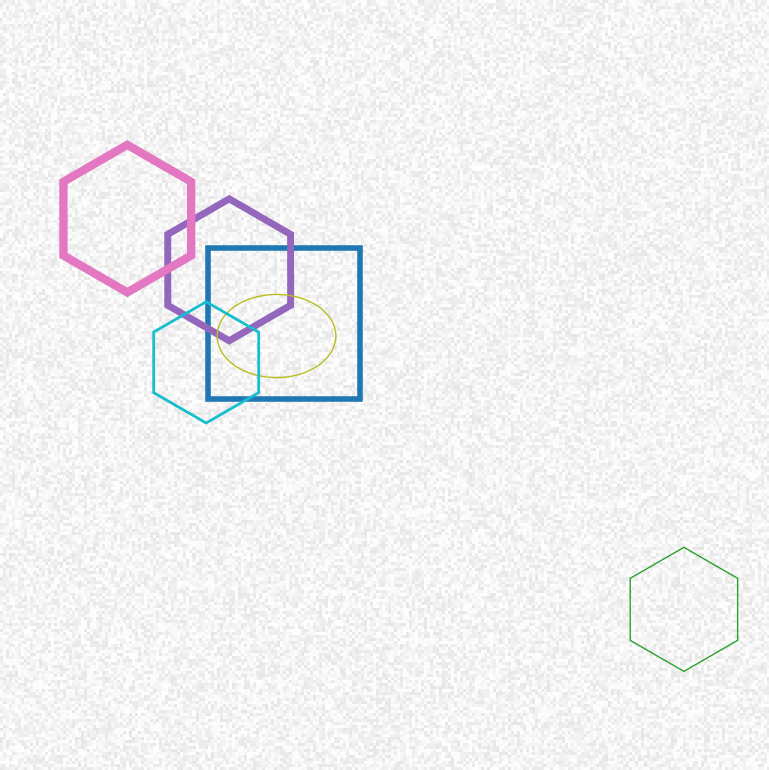[{"shape": "square", "thickness": 2, "radius": 0.49, "center": [0.369, 0.58]}, {"shape": "hexagon", "thickness": 0.5, "radius": 0.4, "center": [0.888, 0.209]}, {"shape": "hexagon", "thickness": 2.5, "radius": 0.46, "center": [0.298, 0.65]}, {"shape": "hexagon", "thickness": 3, "radius": 0.48, "center": [0.165, 0.716]}, {"shape": "oval", "thickness": 0.5, "radius": 0.39, "center": [0.359, 0.564]}, {"shape": "hexagon", "thickness": 1, "radius": 0.39, "center": [0.268, 0.529]}]